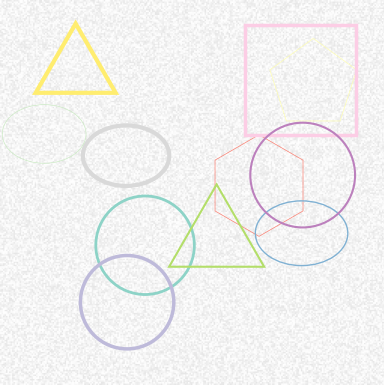[{"shape": "circle", "thickness": 2, "radius": 0.64, "center": [0.377, 0.363]}, {"shape": "pentagon", "thickness": 0.5, "radius": 0.59, "center": [0.814, 0.782]}, {"shape": "circle", "thickness": 2.5, "radius": 0.61, "center": [0.33, 0.215]}, {"shape": "hexagon", "thickness": 0.5, "radius": 0.66, "center": [0.673, 0.518]}, {"shape": "oval", "thickness": 1, "radius": 0.6, "center": [0.783, 0.394]}, {"shape": "triangle", "thickness": 1.5, "radius": 0.71, "center": [0.563, 0.378]}, {"shape": "square", "thickness": 2.5, "radius": 0.72, "center": [0.781, 0.792]}, {"shape": "oval", "thickness": 3, "radius": 0.56, "center": [0.327, 0.596]}, {"shape": "circle", "thickness": 1.5, "radius": 0.68, "center": [0.786, 0.545]}, {"shape": "oval", "thickness": 0.5, "radius": 0.54, "center": [0.115, 0.652]}, {"shape": "triangle", "thickness": 3, "radius": 0.6, "center": [0.197, 0.819]}]